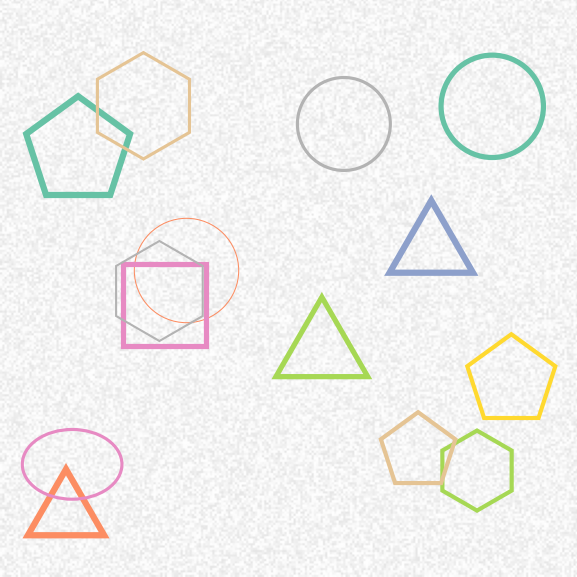[{"shape": "pentagon", "thickness": 3, "radius": 0.47, "center": [0.135, 0.738]}, {"shape": "circle", "thickness": 2.5, "radius": 0.44, "center": [0.852, 0.815]}, {"shape": "circle", "thickness": 0.5, "radius": 0.45, "center": [0.323, 0.531]}, {"shape": "triangle", "thickness": 3, "radius": 0.38, "center": [0.114, 0.11]}, {"shape": "triangle", "thickness": 3, "radius": 0.42, "center": [0.747, 0.569]}, {"shape": "oval", "thickness": 1.5, "radius": 0.43, "center": [0.125, 0.195]}, {"shape": "square", "thickness": 2.5, "radius": 0.36, "center": [0.285, 0.471]}, {"shape": "hexagon", "thickness": 2, "radius": 0.35, "center": [0.826, 0.184]}, {"shape": "triangle", "thickness": 2.5, "radius": 0.46, "center": [0.557, 0.393]}, {"shape": "pentagon", "thickness": 2, "radius": 0.4, "center": [0.885, 0.34]}, {"shape": "pentagon", "thickness": 2, "radius": 0.34, "center": [0.724, 0.218]}, {"shape": "hexagon", "thickness": 1.5, "radius": 0.46, "center": [0.248, 0.816]}, {"shape": "hexagon", "thickness": 1, "radius": 0.43, "center": [0.276, 0.495]}, {"shape": "circle", "thickness": 1.5, "radius": 0.4, "center": [0.595, 0.784]}]